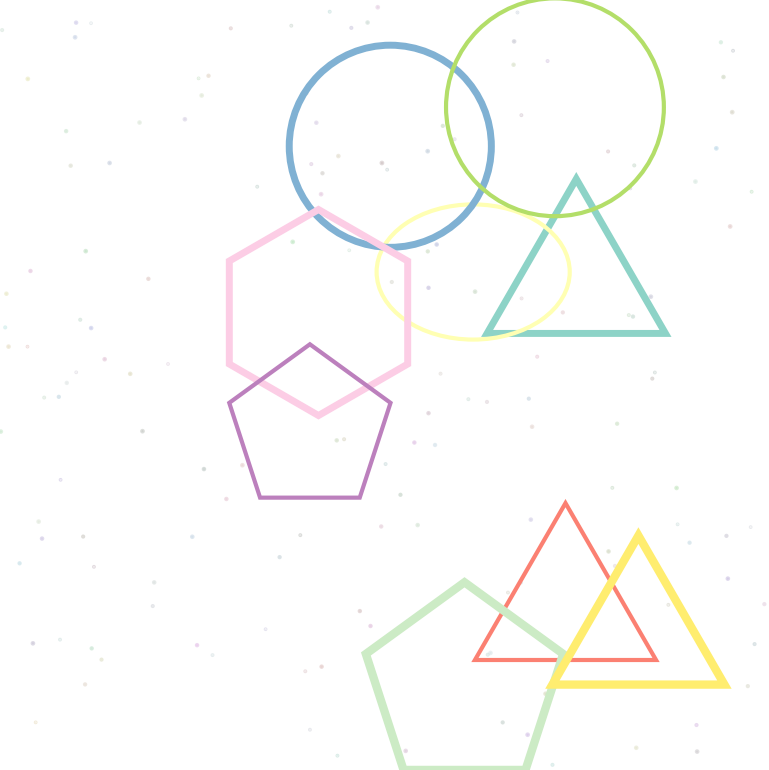[{"shape": "triangle", "thickness": 2.5, "radius": 0.67, "center": [0.748, 0.634]}, {"shape": "oval", "thickness": 1.5, "radius": 0.63, "center": [0.615, 0.647]}, {"shape": "triangle", "thickness": 1.5, "radius": 0.68, "center": [0.734, 0.211]}, {"shape": "circle", "thickness": 2.5, "radius": 0.66, "center": [0.507, 0.81]}, {"shape": "circle", "thickness": 1.5, "radius": 0.71, "center": [0.721, 0.861]}, {"shape": "hexagon", "thickness": 2.5, "radius": 0.67, "center": [0.414, 0.594]}, {"shape": "pentagon", "thickness": 1.5, "radius": 0.55, "center": [0.402, 0.443]}, {"shape": "pentagon", "thickness": 3, "radius": 0.67, "center": [0.603, 0.109]}, {"shape": "triangle", "thickness": 3, "radius": 0.64, "center": [0.829, 0.175]}]